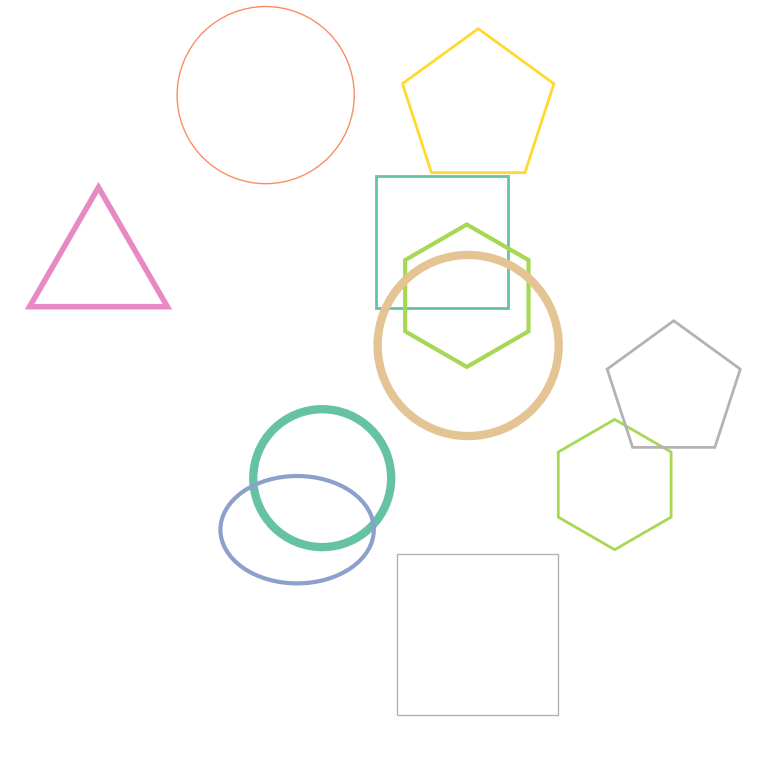[{"shape": "square", "thickness": 1, "radius": 0.43, "center": [0.574, 0.686]}, {"shape": "circle", "thickness": 3, "radius": 0.45, "center": [0.418, 0.379]}, {"shape": "circle", "thickness": 0.5, "radius": 0.58, "center": [0.345, 0.876]}, {"shape": "oval", "thickness": 1.5, "radius": 0.5, "center": [0.386, 0.312]}, {"shape": "triangle", "thickness": 2, "radius": 0.52, "center": [0.128, 0.653]}, {"shape": "hexagon", "thickness": 1.5, "radius": 0.46, "center": [0.606, 0.616]}, {"shape": "hexagon", "thickness": 1, "radius": 0.42, "center": [0.798, 0.371]}, {"shape": "pentagon", "thickness": 1, "radius": 0.52, "center": [0.621, 0.859]}, {"shape": "circle", "thickness": 3, "radius": 0.59, "center": [0.608, 0.551]}, {"shape": "square", "thickness": 0.5, "radius": 0.52, "center": [0.62, 0.176]}, {"shape": "pentagon", "thickness": 1, "radius": 0.45, "center": [0.875, 0.493]}]